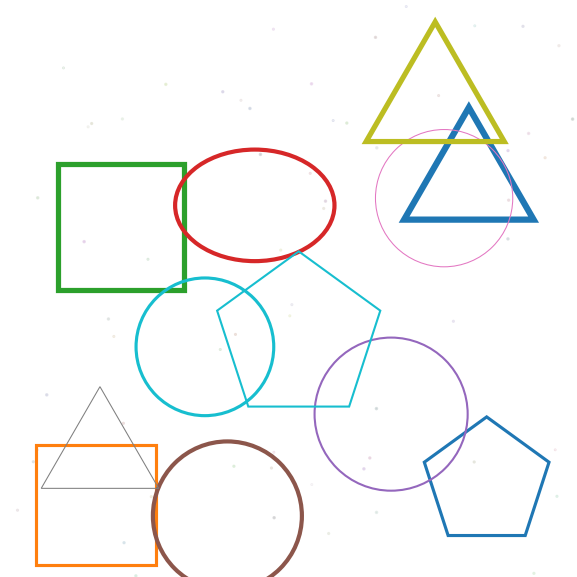[{"shape": "pentagon", "thickness": 1.5, "radius": 0.57, "center": [0.843, 0.164]}, {"shape": "triangle", "thickness": 3, "radius": 0.65, "center": [0.812, 0.684]}, {"shape": "square", "thickness": 1.5, "radius": 0.52, "center": [0.166, 0.125]}, {"shape": "square", "thickness": 2.5, "radius": 0.55, "center": [0.21, 0.606]}, {"shape": "oval", "thickness": 2, "radius": 0.69, "center": [0.441, 0.644]}, {"shape": "circle", "thickness": 1, "radius": 0.66, "center": [0.677, 0.282]}, {"shape": "circle", "thickness": 2, "radius": 0.64, "center": [0.394, 0.106]}, {"shape": "circle", "thickness": 0.5, "radius": 0.59, "center": [0.769, 0.656]}, {"shape": "triangle", "thickness": 0.5, "radius": 0.59, "center": [0.173, 0.212]}, {"shape": "triangle", "thickness": 2.5, "radius": 0.69, "center": [0.754, 0.823]}, {"shape": "pentagon", "thickness": 1, "radius": 0.74, "center": [0.517, 0.415]}, {"shape": "circle", "thickness": 1.5, "radius": 0.6, "center": [0.355, 0.399]}]